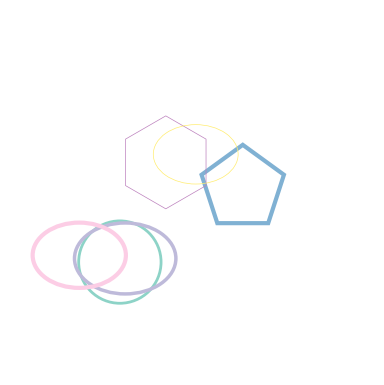[{"shape": "circle", "thickness": 2, "radius": 0.53, "center": [0.311, 0.319]}, {"shape": "oval", "thickness": 2.5, "radius": 0.66, "center": [0.325, 0.329]}, {"shape": "pentagon", "thickness": 3, "radius": 0.56, "center": [0.631, 0.511]}, {"shape": "oval", "thickness": 3, "radius": 0.61, "center": [0.206, 0.337]}, {"shape": "hexagon", "thickness": 0.5, "radius": 0.6, "center": [0.431, 0.578]}, {"shape": "oval", "thickness": 0.5, "radius": 0.55, "center": [0.508, 0.599]}]